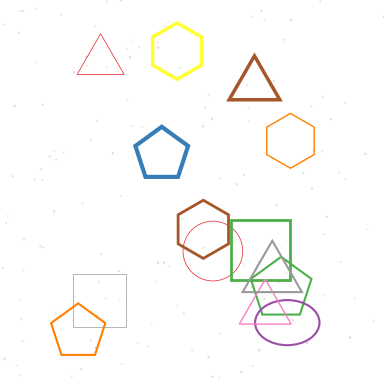[{"shape": "triangle", "thickness": 0.5, "radius": 0.35, "center": [0.261, 0.842]}, {"shape": "circle", "thickness": 0.5, "radius": 0.39, "center": [0.553, 0.348]}, {"shape": "pentagon", "thickness": 3, "radius": 0.36, "center": [0.42, 0.599]}, {"shape": "pentagon", "thickness": 1.5, "radius": 0.41, "center": [0.73, 0.25]}, {"shape": "square", "thickness": 2, "radius": 0.39, "center": [0.677, 0.351]}, {"shape": "oval", "thickness": 1.5, "radius": 0.42, "center": [0.746, 0.162]}, {"shape": "hexagon", "thickness": 1, "radius": 0.36, "center": [0.754, 0.634]}, {"shape": "pentagon", "thickness": 1.5, "radius": 0.37, "center": [0.203, 0.138]}, {"shape": "hexagon", "thickness": 2.5, "radius": 0.37, "center": [0.46, 0.867]}, {"shape": "hexagon", "thickness": 2, "radius": 0.38, "center": [0.528, 0.404]}, {"shape": "triangle", "thickness": 2.5, "radius": 0.38, "center": [0.661, 0.779]}, {"shape": "triangle", "thickness": 1, "radius": 0.39, "center": [0.689, 0.197]}, {"shape": "square", "thickness": 0.5, "radius": 0.34, "center": [0.259, 0.219]}, {"shape": "triangle", "thickness": 1.5, "radius": 0.44, "center": [0.707, 0.286]}]